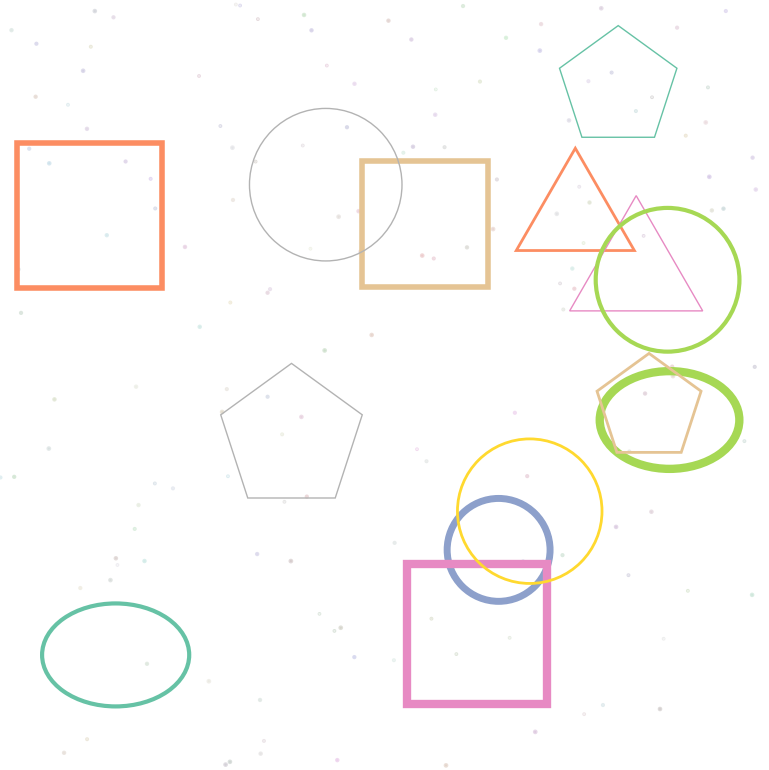[{"shape": "oval", "thickness": 1.5, "radius": 0.48, "center": [0.15, 0.149]}, {"shape": "pentagon", "thickness": 0.5, "radius": 0.4, "center": [0.803, 0.887]}, {"shape": "triangle", "thickness": 1, "radius": 0.44, "center": [0.747, 0.719]}, {"shape": "square", "thickness": 2, "radius": 0.47, "center": [0.117, 0.72]}, {"shape": "circle", "thickness": 2.5, "radius": 0.33, "center": [0.648, 0.286]}, {"shape": "triangle", "thickness": 0.5, "radius": 0.5, "center": [0.826, 0.646]}, {"shape": "square", "thickness": 3, "radius": 0.45, "center": [0.62, 0.177]}, {"shape": "oval", "thickness": 3, "radius": 0.45, "center": [0.87, 0.455]}, {"shape": "circle", "thickness": 1.5, "radius": 0.47, "center": [0.867, 0.637]}, {"shape": "circle", "thickness": 1, "radius": 0.47, "center": [0.688, 0.336]}, {"shape": "square", "thickness": 2, "radius": 0.41, "center": [0.552, 0.709]}, {"shape": "pentagon", "thickness": 1, "radius": 0.36, "center": [0.843, 0.47]}, {"shape": "pentagon", "thickness": 0.5, "radius": 0.48, "center": [0.379, 0.431]}, {"shape": "circle", "thickness": 0.5, "radius": 0.5, "center": [0.423, 0.76]}]